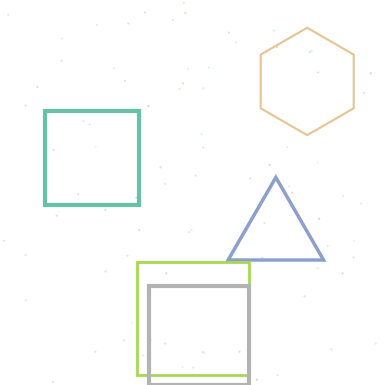[{"shape": "square", "thickness": 3, "radius": 0.61, "center": [0.24, 0.589]}, {"shape": "triangle", "thickness": 2.5, "radius": 0.72, "center": [0.716, 0.396]}, {"shape": "square", "thickness": 2, "radius": 0.73, "center": [0.5, 0.173]}, {"shape": "hexagon", "thickness": 1.5, "radius": 0.7, "center": [0.798, 0.788]}, {"shape": "square", "thickness": 3, "radius": 0.65, "center": [0.517, 0.129]}]